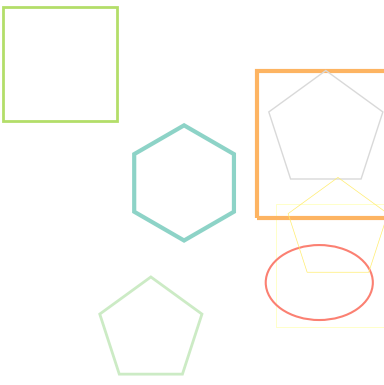[{"shape": "hexagon", "thickness": 3, "radius": 0.75, "center": [0.478, 0.525]}, {"shape": "square", "thickness": 0.5, "radius": 0.8, "center": [0.877, 0.311]}, {"shape": "oval", "thickness": 1.5, "radius": 0.7, "center": [0.829, 0.266]}, {"shape": "square", "thickness": 3, "radius": 0.96, "center": [0.859, 0.624]}, {"shape": "square", "thickness": 2, "radius": 0.74, "center": [0.156, 0.834]}, {"shape": "pentagon", "thickness": 1, "radius": 0.78, "center": [0.846, 0.661]}, {"shape": "pentagon", "thickness": 2, "radius": 0.7, "center": [0.392, 0.141]}, {"shape": "pentagon", "thickness": 0.5, "radius": 0.68, "center": [0.878, 0.403]}]